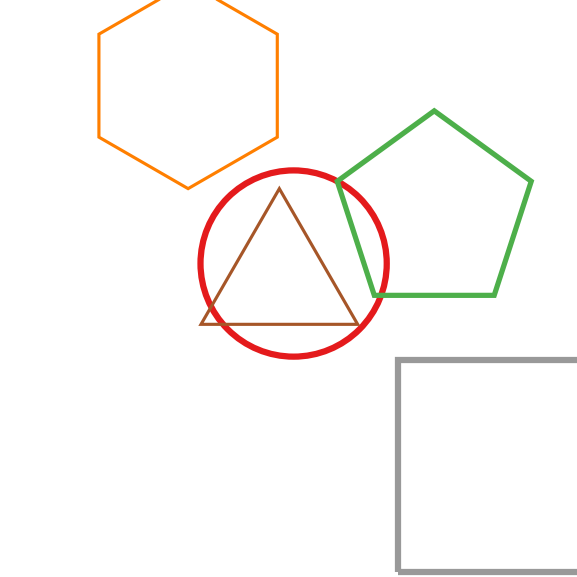[{"shape": "circle", "thickness": 3, "radius": 0.81, "center": [0.508, 0.543]}, {"shape": "pentagon", "thickness": 2.5, "radius": 0.88, "center": [0.752, 0.631]}, {"shape": "hexagon", "thickness": 1.5, "radius": 0.89, "center": [0.326, 0.851]}, {"shape": "triangle", "thickness": 1.5, "radius": 0.78, "center": [0.484, 0.516]}, {"shape": "square", "thickness": 3, "radius": 0.92, "center": [0.873, 0.192]}]